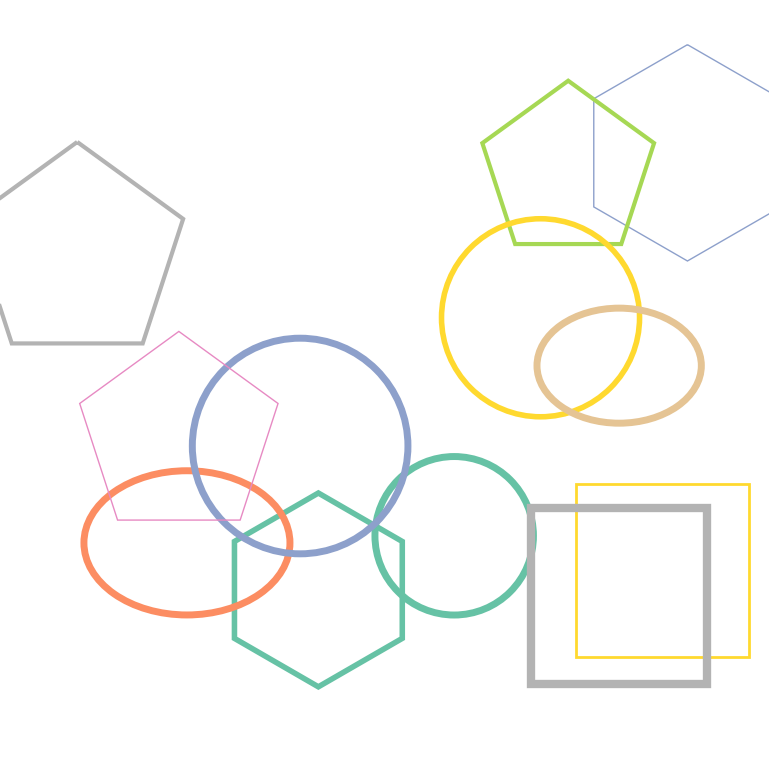[{"shape": "circle", "thickness": 2.5, "radius": 0.51, "center": [0.59, 0.304]}, {"shape": "hexagon", "thickness": 2, "radius": 0.63, "center": [0.413, 0.234]}, {"shape": "oval", "thickness": 2.5, "radius": 0.67, "center": [0.243, 0.295]}, {"shape": "circle", "thickness": 2.5, "radius": 0.7, "center": [0.39, 0.421]}, {"shape": "hexagon", "thickness": 0.5, "radius": 0.7, "center": [0.893, 0.802]}, {"shape": "pentagon", "thickness": 0.5, "radius": 0.68, "center": [0.232, 0.434]}, {"shape": "pentagon", "thickness": 1.5, "radius": 0.59, "center": [0.738, 0.778]}, {"shape": "square", "thickness": 1, "radius": 0.56, "center": [0.86, 0.259]}, {"shape": "circle", "thickness": 2, "radius": 0.64, "center": [0.702, 0.587]}, {"shape": "oval", "thickness": 2.5, "radius": 0.53, "center": [0.804, 0.525]}, {"shape": "pentagon", "thickness": 1.5, "radius": 0.72, "center": [0.1, 0.671]}, {"shape": "square", "thickness": 3, "radius": 0.57, "center": [0.804, 0.226]}]